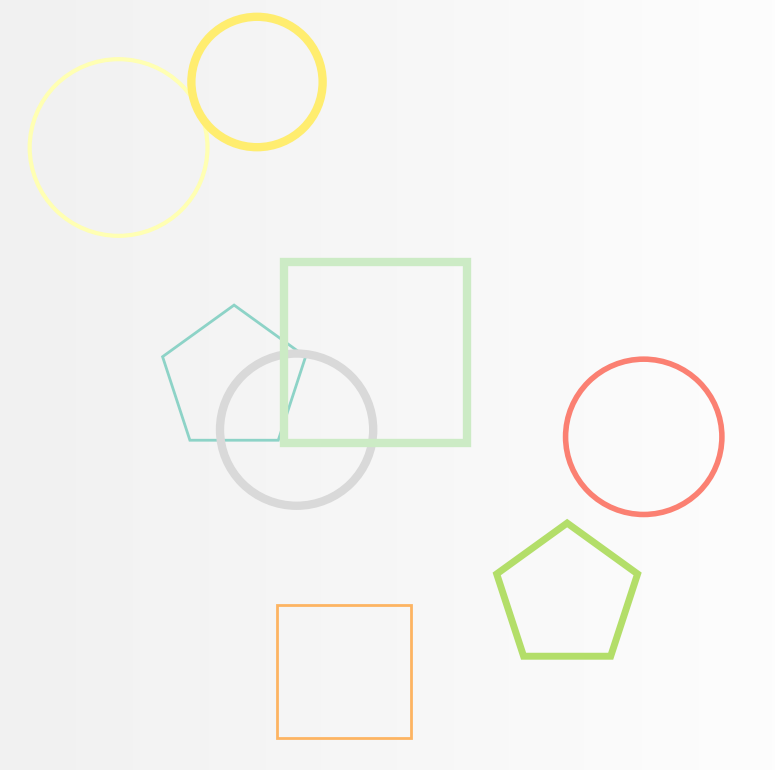[{"shape": "pentagon", "thickness": 1, "radius": 0.49, "center": [0.302, 0.507]}, {"shape": "circle", "thickness": 1.5, "radius": 0.57, "center": [0.153, 0.808]}, {"shape": "circle", "thickness": 2, "radius": 0.5, "center": [0.831, 0.433]}, {"shape": "square", "thickness": 1, "radius": 0.43, "center": [0.444, 0.128]}, {"shape": "pentagon", "thickness": 2.5, "radius": 0.48, "center": [0.732, 0.225]}, {"shape": "circle", "thickness": 3, "radius": 0.49, "center": [0.383, 0.442]}, {"shape": "square", "thickness": 3, "radius": 0.59, "center": [0.484, 0.542]}, {"shape": "circle", "thickness": 3, "radius": 0.42, "center": [0.332, 0.894]}]